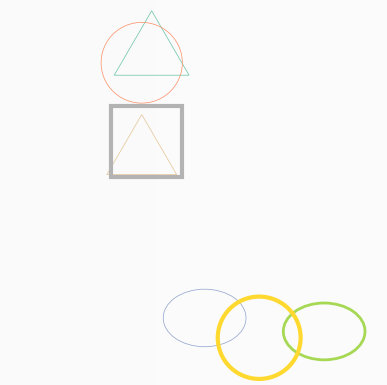[{"shape": "triangle", "thickness": 0.5, "radius": 0.56, "center": [0.391, 0.86]}, {"shape": "circle", "thickness": 0.5, "radius": 0.52, "center": [0.366, 0.837]}, {"shape": "oval", "thickness": 0.5, "radius": 0.53, "center": [0.528, 0.174]}, {"shape": "oval", "thickness": 2, "radius": 0.53, "center": [0.837, 0.139]}, {"shape": "circle", "thickness": 3, "radius": 0.53, "center": [0.669, 0.123]}, {"shape": "triangle", "thickness": 0.5, "radius": 0.52, "center": [0.366, 0.598]}, {"shape": "square", "thickness": 3, "radius": 0.46, "center": [0.377, 0.632]}]